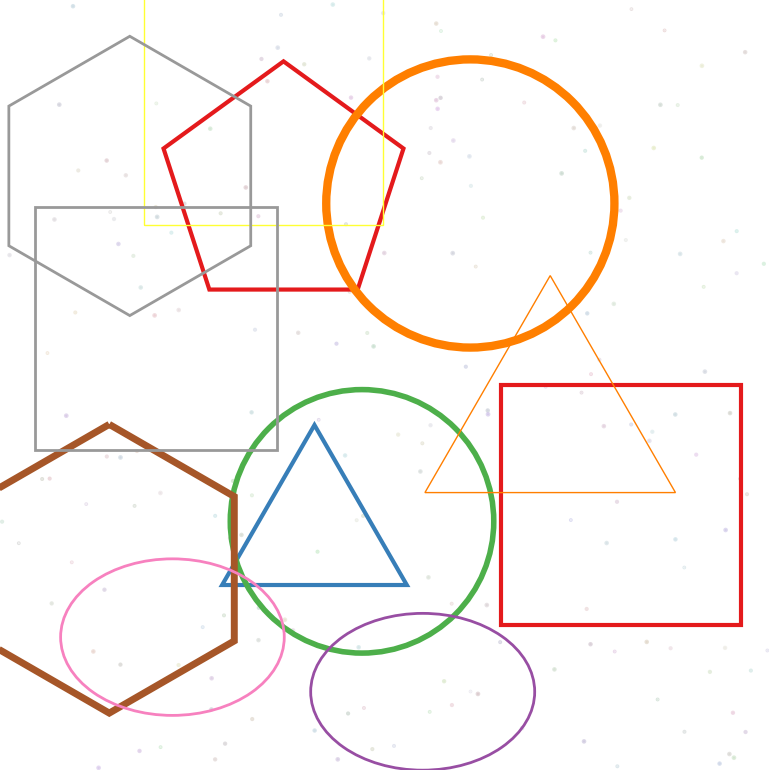[{"shape": "pentagon", "thickness": 1.5, "radius": 0.82, "center": [0.368, 0.756]}, {"shape": "square", "thickness": 1.5, "radius": 0.78, "center": [0.806, 0.344]}, {"shape": "triangle", "thickness": 1.5, "radius": 0.69, "center": [0.408, 0.309]}, {"shape": "circle", "thickness": 2, "radius": 0.86, "center": [0.47, 0.323]}, {"shape": "oval", "thickness": 1, "radius": 0.73, "center": [0.549, 0.102]}, {"shape": "circle", "thickness": 3, "radius": 0.94, "center": [0.611, 0.736]}, {"shape": "triangle", "thickness": 0.5, "radius": 0.94, "center": [0.715, 0.454]}, {"shape": "square", "thickness": 0.5, "radius": 0.78, "center": [0.342, 0.862]}, {"shape": "hexagon", "thickness": 2.5, "radius": 0.94, "center": [0.142, 0.261]}, {"shape": "oval", "thickness": 1, "radius": 0.73, "center": [0.224, 0.173]}, {"shape": "square", "thickness": 1, "radius": 0.79, "center": [0.203, 0.574]}, {"shape": "hexagon", "thickness": 1, "radius": 0.91, "center": [0.169, 0.772]}]